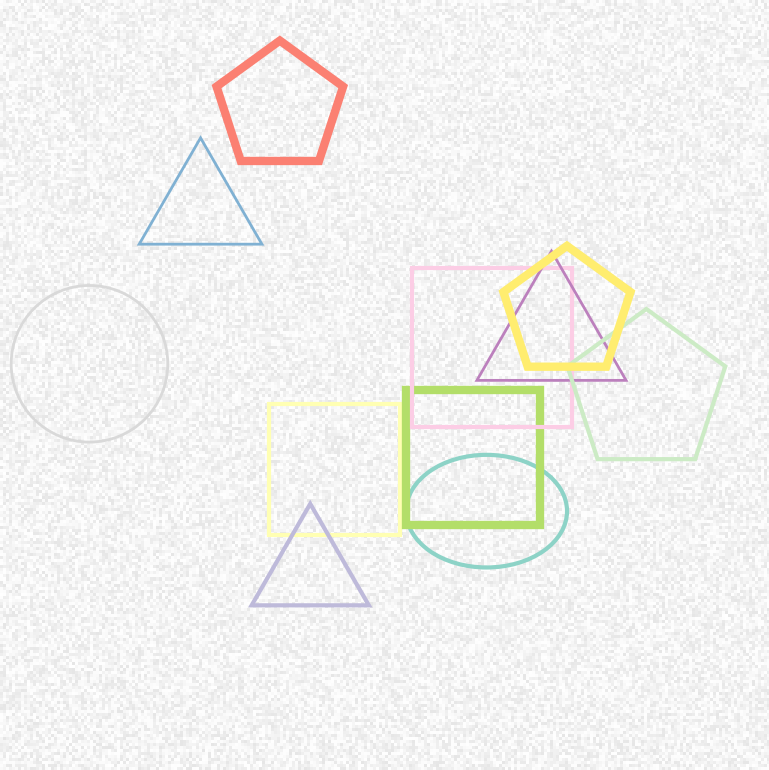[{"shape": "oval", "thickness": 1.5, "radius": 0.52, "center": [0.632, 0.336]}, {"shape": "square", "thickness": 1.5, "radius": 0.43, "center": [0.434, 0.39]}, {"shape": "triangle", "thickness": 1.5, "radius": 0.44, "center": [0.403, 0.258]}, {"shape": "pentagon", "thickness": 3, "radius": 0.43, "center": [0.363, 0.861]}, {"shape": "triangle", "thickness": 1, "radius": 0.46, "center": [0.26, 0.729]}, {"shape": "square", "thickness": 3, "radius": 0.44, "center": [0.614, 0.406]}, {"shape": "square", "thickness": 1.5, "radius": 0.52, "center": [0.639, 0.549]}, {"shape": "circle", "thickness": 1, "radius": 0.51, "center": [0.116, 0.528]}, {"shape": "triangle", "thickness": 1, "radius": 0.56, "center": [0.716, 0.562]}, {"shape": "pentagon", "thickness": 1.5, "radius": 0.54, "center": [0.839, 0.491]}, {"shape": "pentagon", "thickness": 3, "radius": 0.43, "center": [0.736, 0.594]}]